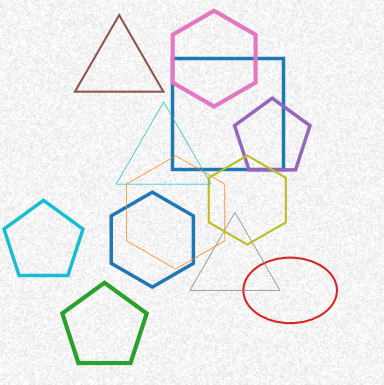[{"shape": "hexagon", "thickness": 2.5, "radius": 0.62, "center": [0.396, 0.378]}, {"shape": "square", "thickness": 2.5, "radius": 0.72, "center": [0.591, 0.705]}, {"shape": "hexagon", "thickness": 0.5, "radius": 0.74, "center": [0.456, 0.448]}, {"shape": "pentagon", "thickness": 3, "radius": 0.58, "center": [0.271, 0.15]}, {"shape": "oval", "thickness": 1.5, "radius": 0.61, "center": [0.754, 0.246]}, {"shape": "pentagon", "thickness": 2.5, "radius": 0.51, "center": [0.707, 0.642]}, {"shape": "triangle", "thickness": 1.5, "radius": 0.66, "center": [0.31, 0.828]}, {"shape": "hexagon", "thickness": 3, "radius": 0.62, "center": [0.556, 0.848]}, {"shape": "triangle", "thickness": 0.5, "radius": 0.68, "center": [0.61, 0.313]}, {"shape": "hexagon", "thickness": 1.5, "radius": 0.58, "center": [0.642, 0.48]}, {"shape": "triangle", "thickness": 0.5, "radius": 0.71, "center": [0.425, 0.593]}, {"shape": "pentagon", "thickness": 2.5, "radius": 0.54, "center": [0.113, 0.372]}]